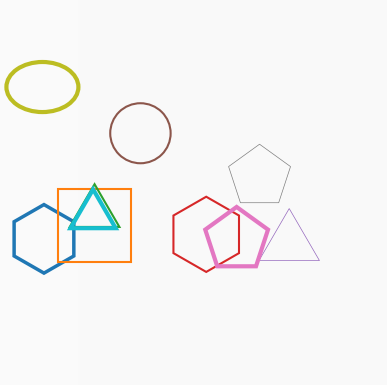[{"shape": "hexagon", "thickness": 2.5, "radius": 0.44, "center": [0.113, 0.38]}, {"shape": "square", "thickness": 1.5, "radius": 0.47, "center": [0.244, 0.414]}, {"shape": "triangle", "thickness": 1.5, "radius": 0.37, "center": [0.244, 0.448]}, {"shape": "hexagon", "thickness": 1.5, "radius": 0.49, "center": [0.532, 0.391]}, {"shape": "triangle", "thickness": 0.5, "radius": 0.45, "center": [0.746, 0.368]}, {"shape": "circle", "thickness": 1.5, "radius": 0.39, "center": [0.362, 0.654]}, {"shape": "pentagon", "thickness": 3, "radius": 0.43, "center": [0.611, 0.377]}, {"shape": "pentagon", "thickness": 0.5, "radius": 0.42, "center": [0.67, 0.541]}, {"shape": "oval", "thickness": 3, "radius": 0.46, "center": [0.109, 0.774]}, {"shape": "triangle", "thickness": 3, "radius": 0.34, "center": [0.24, 0.441]}]